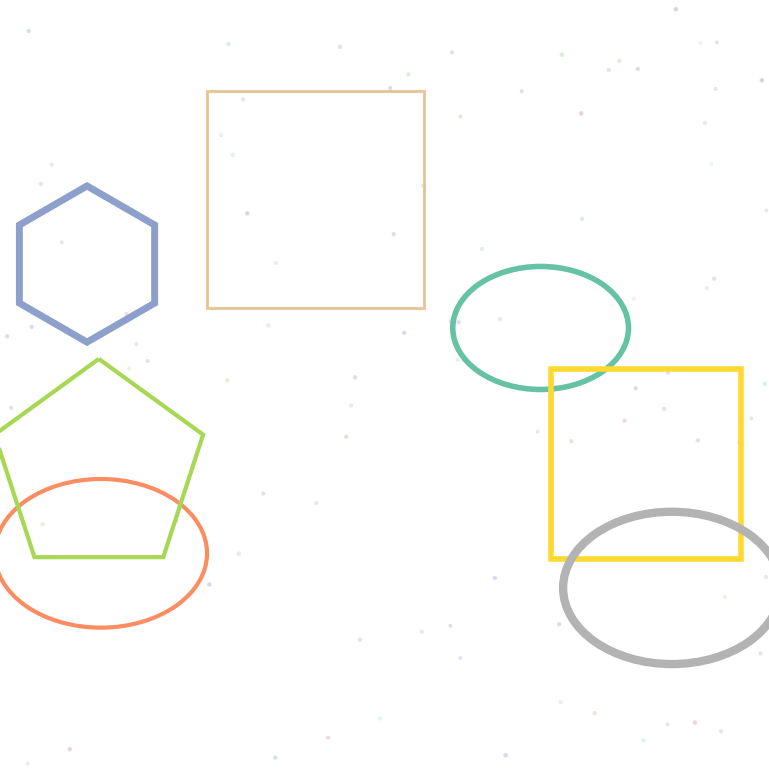[{"shape": "oval", "thickness": 2, "radius": 0.57, "center": [0.702, 0.574]}, {"shape": "oval", "thickness": 1.5, "radius": 0.69, "center": [0.131, 0.281]}, {"shape": "hexagon", "thickness": 2.5, "radius": 0.51, "center": [0.113, 0.657]}, {"shape": "pentagon", "thickness": 1.5, "radius": 0.71, "center": [0.128, 0.392]}, {"shape": "square", "thickness": 2, "radius": 0.62, "center": [0.839, 0.398]}, {"shape": "square", "thickness": 1, "radius": 0.7, "center": [0.41, 0.741]}, {"shape": "oval", "thickness": 3, "radius": 0.71, "center": [0.873, 0.236]}]